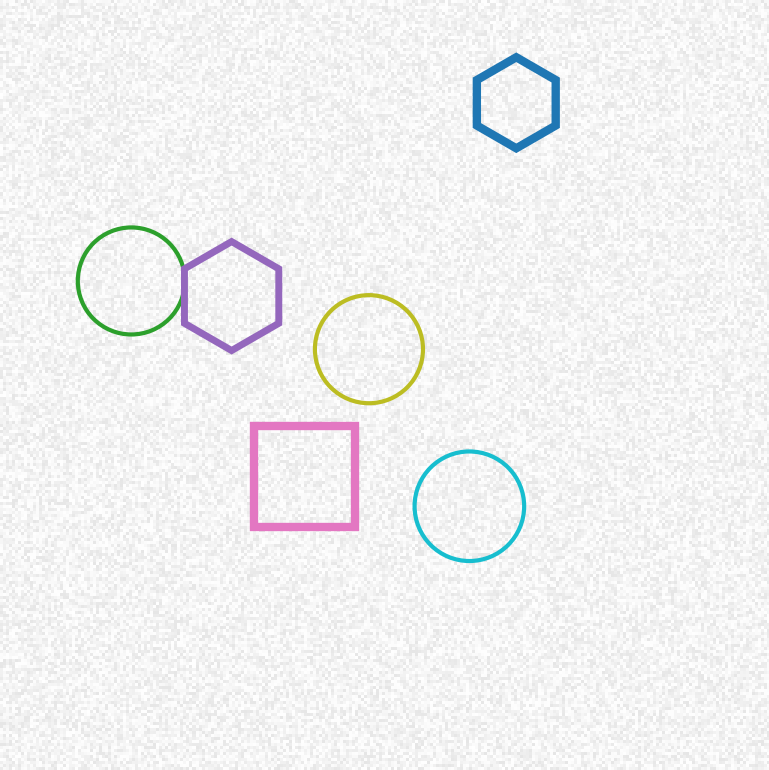[{"shape": "hexagon", "thickness": 3, "radius": 0.3, "center": [0.67, 0.867]}, {"shape": "circle", "thickness": 1.5, "radius": 0.35, "center": [0.171, 0.635]}, {"shape": "hexagon", "thickness": 2.5, "radius": 0.35, "center": [0.301, 0.616]}, {"shape": "square", "thickness": 3, "radius": 0.33, "center": [0.395, 0.381]}, {"shape": "circle", "thickness": 1.5, "radius": 0.35, "center": [0.479, 0.547]}, {"shape": "circle", "thickness": 1.5, "radius": 0.36, "center": [0.61, 0.343]}]